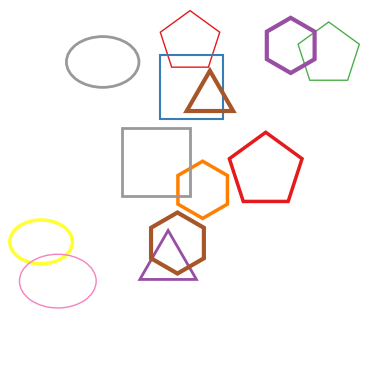[{"shape": "pentagon", "thickness": 2.5, "radius": 0.5, "center": [0.69, 0.557]}, {"shape": "pentagon", "thickness": 1, "radius": 0.41, "center": [0.494, 0.891]}, {"shape": "square", "thickness": 1.5, "radius": 0.41, "center": [0.497, 0.774]}, {"shape": "pentagon", "thickness": 1, "radius": 0.42, "center": [0.854, 0.859]}, {"shape": "triangle", "thickness": 2, "radius": 0.42, "center": [0.437, 0.317]}, {"shape": "hexagon", "thickness": 3, "radius": 0.36, "center": [0.755, 0.882]}, {"shape": "hexagon", "thickness": 2.5, "radius": 0.37, "center": [0.526, 0.507]}, {"shape": "oval", "thickness": 2.5, "radius": 0.41, "center": [0.107, 0.372]}, {"shape": "hexagon", "thickness": 3, "radius": 0.4, "center": [0.461, 0.369]}, {"shape": "triangle", "thickness": 3, "radius": 0.35, "center": [0.545, 0.747]}, {"shape": "oval", "thickness": 1, "radius": 0.5, "center": [0.15, 0.27]}, {"shape": "square", "thickness": 2, "radius": 0.44, "center": [0.405, 0.579]}, {"shape": "oval", "thickness": 2, "radius": 0.47, "center": [0.267, 0.839]}]